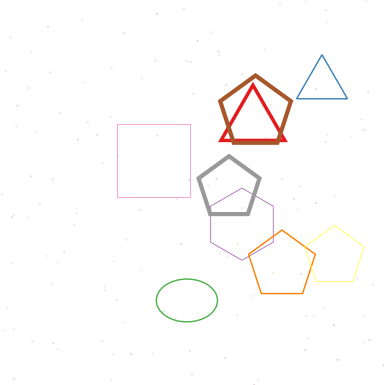[{"shape": "triangle", "thickness": 2.5, "radius": 0.48, "center": [0.657, 0.683]}, {"shape": "triangle", "thickness": 1, "radius": 0.38, "center": [0.836, 0.782]}, {"shape": "oval", "thickness": 1, "radius": 0.4, "center": [0.485, 0.22]}, {"shape": "hexagon", "thickness": 0.5, "radius": 0.47, "center": [0.628, 0.418]}, {"shape": "pentagon", "thickness": 1, "radius": 0.46, "center": [0.732, 0.311]}, {"shape": "pentagon", "thickness": 0.5, "radius": 0.41, "center": [0.869, 0.334]}, {"shape": "pentagon", "thickness": 3, "radius": 0.48, "center": [0.664, 0.707]}, {"shape": "square", "thickness": 0.5, "radius": 0.47, "center": [0.4, 0.584]}, {"shape": "pentagon", "thickness": 3, "radius": 0.42, "center": [0.595, 0.511]}]